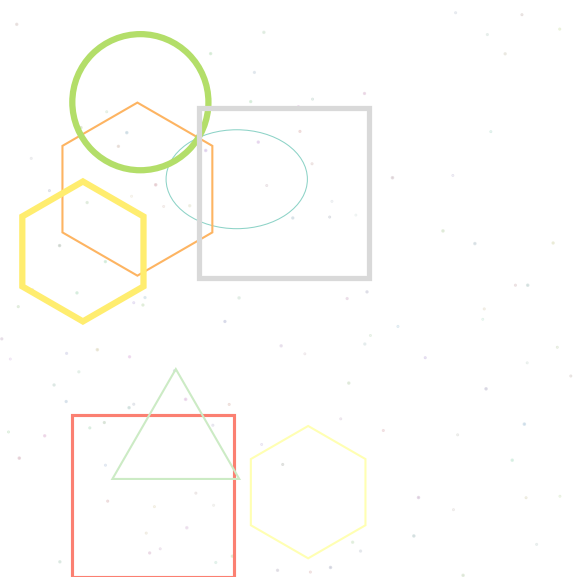[{"shape": "oval", "thickness": 0.5, "radius": 0.61, "center": [0.41, 0.689]}, {"shape": "hexagon", "thickness": 1, "radius": 0.57, "center": [0.534, 0.147]}, {"shape": "square", "thickness": 1.5, "radius": 0.7, "center": [0.266, 0.14]}, {"shape": "hexagon", "thickness": 1, "radius": 0.75, "center": [0.238, 0.672]}, {"shape": "circle", "thickness": 3, "radius": 0.59, "center": [0.243, 0.822]}, {"shape": "square", "thickness": 2.5, "radius": 0.74, "center": [0.491, 0.666]}, {"shape": "triangle", "thickness": 1, "radius": 0.63, "center": [0.304, 0.233]}, {"shape": "hexagon", "thickness": 3, "radius": 0.61, "center": [0.144, 0.564]}]